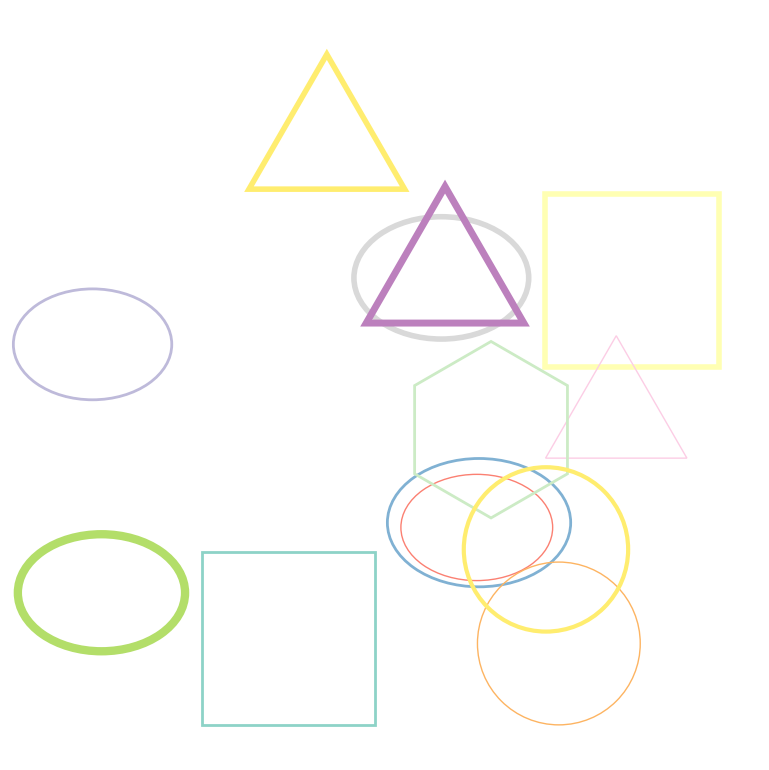[{"shape": "square", "thickness": 1, "radius": 0.56, "center": [0.375, 0.17]}, {"shape": "square", "thickness": 2, "radius": 0.56, "center": [0.821, 0.636]}, {"shape": "oval", "thickness": 1, "radius": 0.51, "center": [0.12, 0.553]}, {"shape": "oval", "thickness": 0.5, "radius": 0.49, "center": [0.619, 0.315]}, {"shape": "oval", "thickness": 1, "radius": 0.6, "center": [0.622, 0.321]}, {"shape": "circle", "thickness": 0.5, "radius": 0.53, "center": [0.726, 0.164]}, {"shape": "oval", "thickness": 3, "radius": 0.54, "center": [0.132, 0.23]}, {"shape": "triangle", "thickness": 0.5, "radius": 0.53, "center": [0.8, 0.458]}, {"shape": "oval", "thickness": 2, "radius": 0.57, "center": [0.573, 0.639]}, {"shape": "triangle", "thickness": 2.5, "radius": 0.59, "center": [0.578, 0.64]}, {"shape": "hexagon", "thickness": 1, "radius": 0.57, "center": [0.638, 0.442]}, {"shape": "circle", "thickness": 1.5, "radius": 0.53, "center": [0.709, 0.286]}, {"shape": "triangle", "thickness": 2, "radius": 0.58, "center": [0.424, 0.813]}]